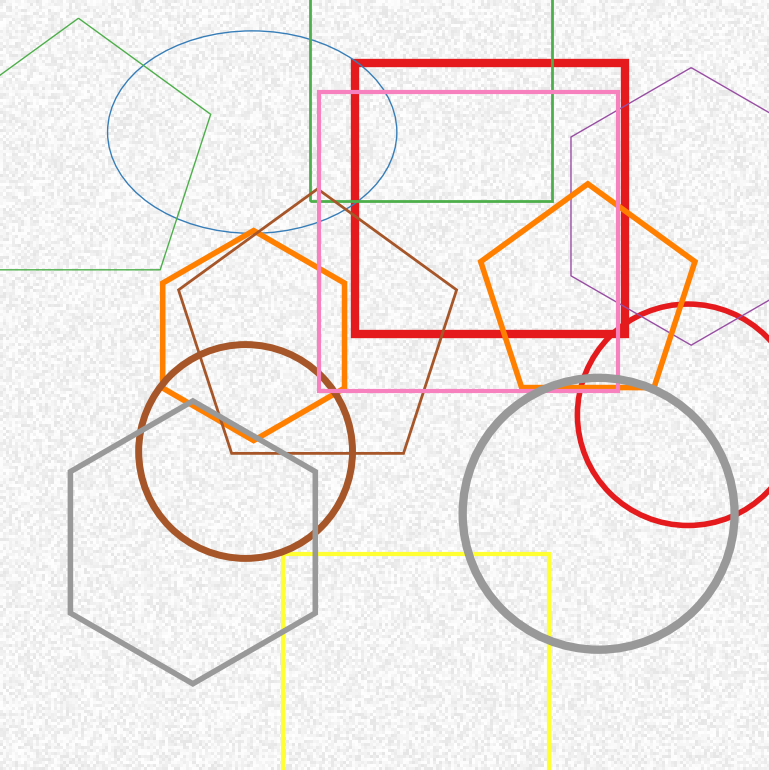[{"shape": "circle", "thickness": 2, "radius": 0.72, "center": [0.894, 0.461]}, {"shape": "square", "thickness": 3, "radius": 0.88, "center": [0.636, 0.742]}, {"shape": "oval", "thickness": 0.5, "radius": 0.94, "center": [0.328, 0.828]}, {"shape": "pentagon", "thickness": 0.5, "radius": 0.9, "center": [0.102, 0.796]}, {"shape": "square", "thickness": 1, "radius": 0.79, "center": [0.56, 0.896]}, {"shape": "hexagon", "thickness": 0.5, "radius": 0.9, "center": [0.898, 0.732]}, {"shape": "pentagon", "thickness": 2, "radius": 0.73, "center": [0.763, 0.615]}, {"shape": "hexagon", "thickness": 2, "radius": 0.68, "center": [0.329, 0.564]}, {"shape": "square", "thickness": 1.5, "radius": 0.86, "center": [0.54, 0.108]}, {"shape": "circle", "thickness": 2.5, "radius": 0.69, "center": [0.319, 0.414]}, {"shape": "pentagon", "thickness": 1, "radius": 0.95, "center": [0.412, 0.565]}, {"shape": "square", "thickness": 1.5, "radius": 0.97, "center": [0.608, 0.686]}, {"shape": "circle", "thickness": 3, "radius": 0.88, "center": [0.777, 0.333]}, {"shape": "hexagon", "thickness": 2, "radius": 0.92, "center": [0.25, 0.296]}]